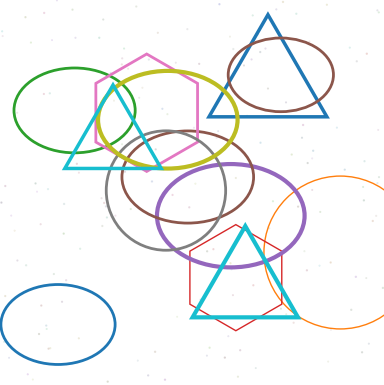[{"shape": "triangle", "thickness": 2.5, "radius": 0.88, "center": [0.696, 0.785]}, {"shape": "oval", "thickness": 2, "radius": 0.74, "center": [0.151, 0.157]}, {"shape": "circle", "thickness": 1, "radius": 0.99, "center": [0.884, 0.344]}, {"shape": "oval", "thickness": 2, "radius": 0.79, "center": [0.194, 0.713]}, {"shape": "hexagon", "thickness": 1, "radius": 0.69, "center": [0.613, 0.279]}, {"shape": "oval", "thickness": 3, "radius": 0.96, "center": [0.599, 0.44]}, {"shape": "oval", "thickness": 2, "radius": 0.68, "center": [0.729, 0.806]}, {"shape": "oval", "thickness": 2, "radius": 0.85, "center": [0.488, 0.54]}, {"shape": "hexagon", "thickness": 2, "radius": 0.76, "center": [0.381, 0.707]}, {"shape": "circle", "thickness": 2, "radius": 0.78, "center": [0.431, 0.505]}, {"shape": "oval", "thickness": 3, "radius": 0.91, "center": [0.436, 0.689]}, {"shape": "triangle", "thickness": 2.5, "radius": 0.72, "center": [0.294, 0.635]}, {"shape": "triangle", "thickness": 3, "radius": 0.79, "center": [0.637, 0.255]}]